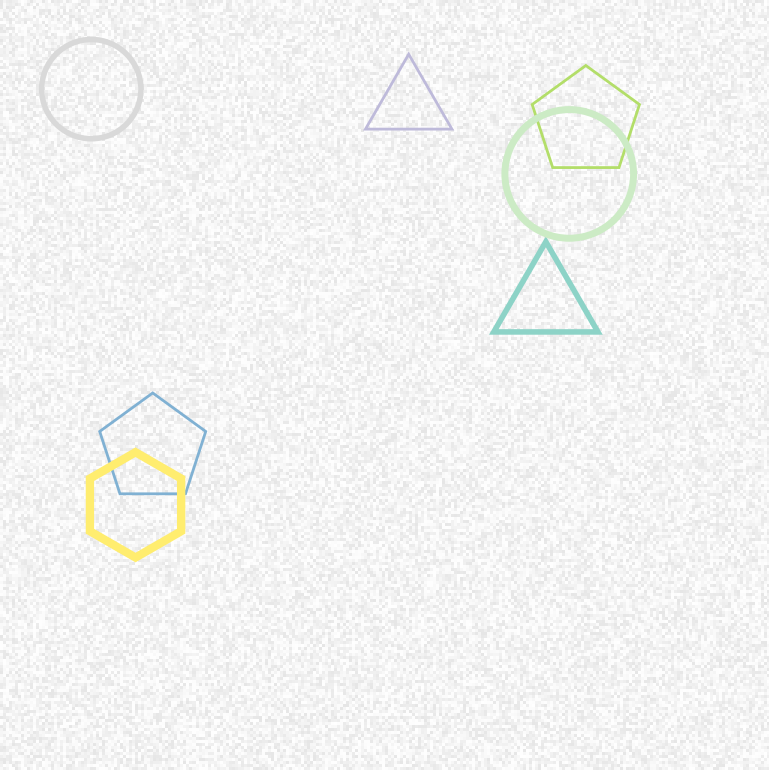[{"shape": "triangle", "thickness": 2, "radius": 0.39, "center": [0.709, 0.608]}, {"shape": "triangle", "thickness": 1, "radius": 0.32, "center": [0.531, 0.865]}, {"shape": "pentagon", "thickness": 1, "radius": 0.36, "center": [0.198, 0.417]}, {"shape": "pentagon", "thickness": 1, "radius": 0.37, "center": [0.761, 0.842]}, {"shape": "circle", "thickness": 2, "radius": 0.32, "center": [0.119, 0.884]}, {"shape": "circle", "thickness": 2.5, "radius": 0.42, "center": [0.739, 0.774]}, {"shape": "hexagon", "thickness": 3, "radius": 0.34, "center": [0.176, 0.344]}]